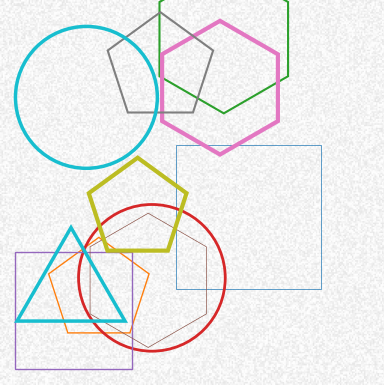[{"shape": "square", "thickness": 0.5, "radius": 0.94, "center": [0.645, 0.436]}, {"shape": "pentagon", "thickness": 1, "radius": 0.69, "center": [0.257, 0.246]}, {"shape": "hexagon", "thickness": 1.5, "radius": 0.96, "center": [0.581, 0.898]}, {"shape": "circle", "thickness": 2, "radius": 0.95, "center": [0.395, 0.278]}, {"shape": "square", "thickness": 1, "radius": 0.76, "center": [0.192, 0.194]}, {"shape": "hexagon", "thickness": 0.5, "radius": 0.87, "center": [0.385, 0.272]}, {"shape": "hexagon", "thickness": 3, "radius": 0.87, "center": [0.571, 0.772]}, {"shape": "pentagon", "thickness": 1.5, "radius": 0.72, "center": [0.417, 0.824]}, {"shape": "pentagon", "thickness": 3, "radius": 0.67, "center": [0.358, 0.457]}, {"shape": "triangle", "thickness": 2.5, "radius": 0.81, "center": [0.184, 0.247]}, {"shape": "circle", "thickness": 2.5, "radius": 0.92, "center": [0.224, 0.747]}]